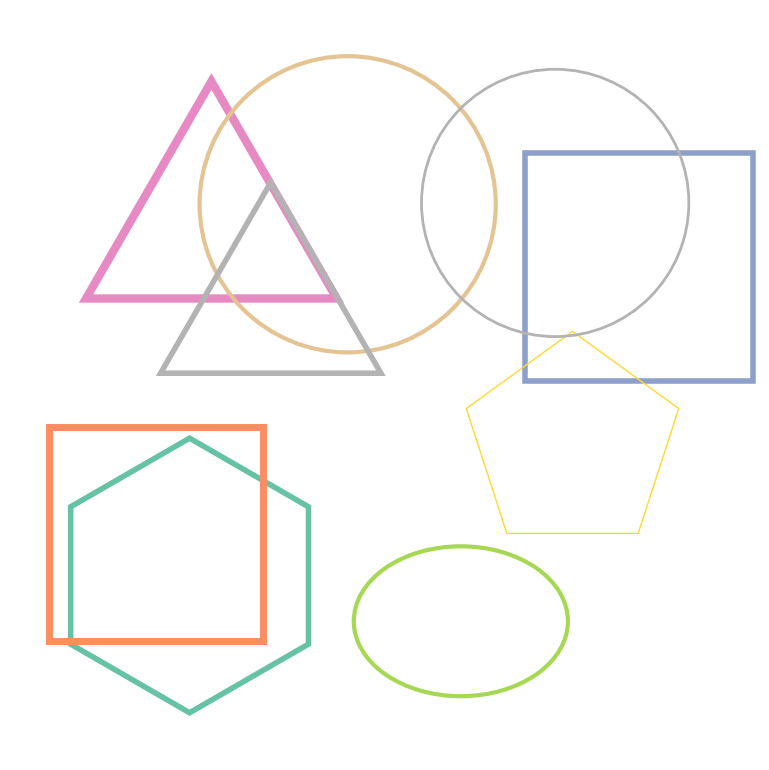[{"shape": "hexagon", "thickness": 2, "radius": 0.89, "center": [0.246, 0.253]}, {"shape": "square", "thickness": 2.5, "radius": 0.7, "center": [0.203, 0.306]}, {"shape": "square", "thickness": 2, "radius": 0.74, "center": [0.83, 0.654]}, {"shape": "triangle", "thickness": 3, "radius": 0.94, "center": [0.275, 0.706]}, {"shape": "oval", "thickness": 1.5, "radius": 0.7, "center": [0.599, 0.193]}, {"shape": "pentagon", "thickness": 0.5, "radius": 0.73, "center": [0.744, 0.425]}, {"shape": "circle", "thickness": 1.5, "radius": 0.96, "center": [0.452, 0.735]}, {"shape": "triangle", "thickness": 2, "radius": 0.83, "center": [0.352, 0.598]}, {"shape": "circle", "thickness": 1, "radius": 0.87, "center": [0.721, 0.736]}]